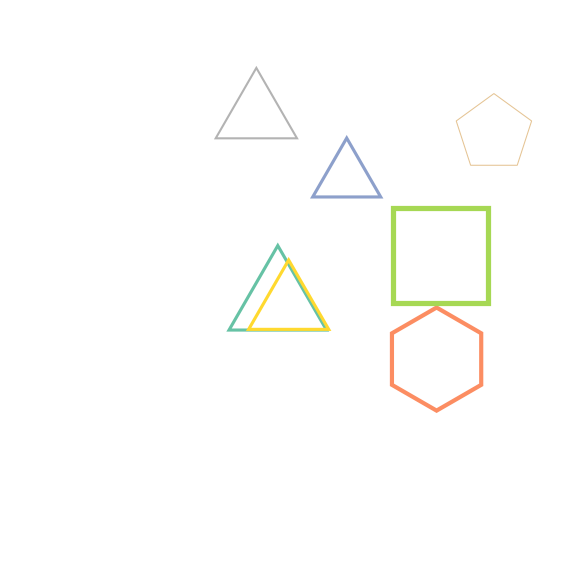[{"shape": "triangle", "thickness": 1.5, "radius": 0.49, "center": [0.481, 0.476]}, {"shape": "hexagon", "thickness": 2, "radius": 0.45, "center": [0.756, 0.377]}, {"shape": "triangle", "thickness": 1.5, "radius": 0.34, "center": [0.6, 0.692]}, {"shape": "square", "thickness": 2.5, "radius": 0.41, "center": [0.763, 0.557]}, {"shape": "triangle", "thickness": 1.5, "radius": 0.4, "center": [0.5, 0.469]}, {"shape": "pentagon", "thickness": 0.5, "radius": 0.34, "center": [0.855, 0.768]}, {"shape": "triangle", "thickness": 1, "radius": 0.41, "center": [0.444, 0.8]}]